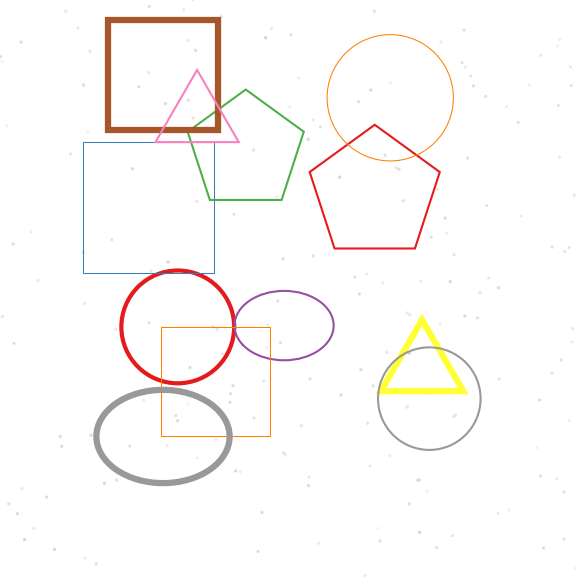[{"shape": "pentagon", "thickness": 1, "radius": 0.59, "center": [0.649, 0.665]}, {"shape": "circle", "thickness": 2, "radius": 0.49, "center": [0.308, 0.433]}, {"shape": "square", "thickness": 0.5, "radius": 0.57, "center": [0.257, 0.639]}, {"shape": "pentagon", "thickness": 1, "radius": 0.53, "center": [0.426, 0.738]}, {"shape": "oval", "thickness": 1, "radius": 0.43, "center": [0.492, 0.435]}, {"shape": "square", "thickness": 0.5, "radius": 0.47, "center": [0.373, 0.339]}, {"shape": "circle", "thickness": 0.5, "radius": 0.55, "center": [0.676, 0.83]}, {"shape": "triangle", "thickness": 3, "radius": 0.41, "center": [0.731, 0.363]}, {"shape": "square", "thickness": 3, "radius": 0.48, "center": [0.282, 0.869]}, {"shape": "triangle", "thickness": 1, "radius": 0.42, "center": [0.341, 0.795]}, {"shape": "circle", "thickness": 1, "radius": 0.44, "center": [0.743, 0.309]}, {"shape": "oval", "thickness": 3, "radius": 0.58, "center": [0.282, 0.243]}]